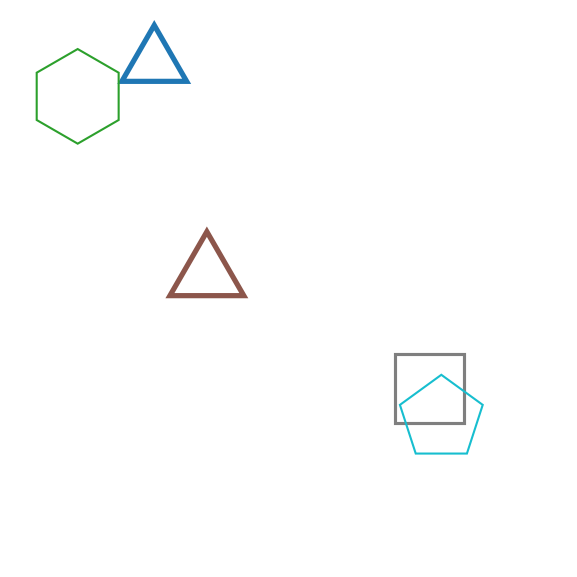[{"shape": "triangle", "thickness": 2.5, "radius": 0.32, "center": [0.267, 0.891]}, {"shape": "hexagon", "thickness": 1, "radius": 0.41, "center": [0.135, 0.832]}, {"shape": "triangle", "thickness": 2.5, "radius": 0.37, "center": [0.358, 0.524]}, {"shape": "square", "thickness": 1.5, "radius": 0.3, "center": [0.744, 0.327]}, {"shape": "pentagon", "thickness": 1, "radius": 0.38, "center": [0.764, 0.275]}]